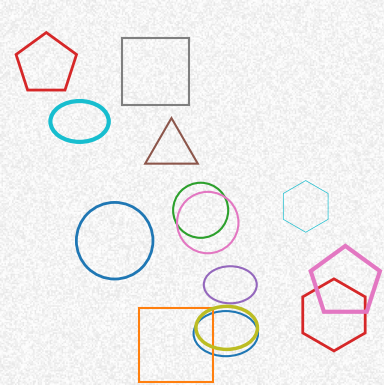[{"shape": "circle", "thickness": 2, "radius": 0.5, "center": [0.298, 0.375]}, {"shape": "oval", "thickness": 1.5, "radius": 0.42, "center": [0.587, 0.133]}, {"shape": "square", "thickness": 1.5, "radius": 0.48, "center": [0.458, 0.104]}, {"shape": "circle", "thickness": 1.5, "radius": 0.36, "center": [0.521, 0.454]}, {"shape": "pentagon", "thickness": 2, "radius": 0.41, "center": [0.12, 0.833]}, {"shape": "hexagon", "thickness": 2, "radius": 0.47, "center": [0.867, 0.182]}, {"shape": "oval", "thickness": 1.5, "radius": 0.34, "center": [0.598, 0.26]}, {"shape": "triangle", "thickness": 1.5, "radius": 0.39, "center": [0.445, 0.614]}, {"shape": "pentagon", "thickness": 3, "radius": 0.47, "center": [0.897, 0.267]}, {"shape": "circle", "thickness": 1.5, "radius": 0.4, "center": [0.54, 0.422]}, {"shape": "square", "thickness": 1.5, "radius": 0.44, "center": [0.405, 0.813]}, {"shape": "oval", "thickness": 2.5, "radius": 0.4, "center": [0.589, 0.148]}, {"shape": "hexagon", "thickness": 0.5, "radius": 0.34, "center": [0.794, 0.464]}, {"shape": "oval", "thickness": 3, "radius": 0.38, "center": [0.207, 0.685]}]